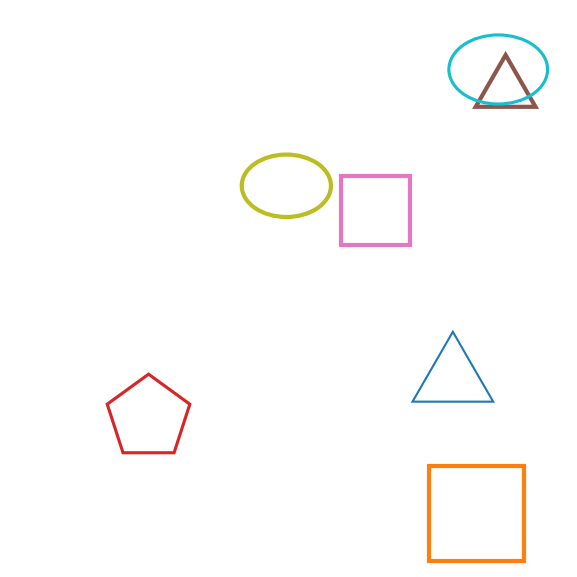[{"shape": "triangle", "thickness": 1, "radius": 0.4, "center": [0.784, 0.344]}, {"shape": "square", "thickness": 2, "radius": 0.41, "center": [0.826, 0.109]}, {"shape": "pentagon", "thickness": 1.5, "radius": 0.38, "center": [0.257, 0.276]}, {"shape": "triangle", "thickness": 2, "radius": 0.3, "center": [0.876, 0.844]}, {"shape": "square", "thickness": 2, "radius": 0.3, "center": [0.65, 0.634]}, {"shape": "oval", "thickness": 2, "radius": 0.39, "center": [0.496, 0.677]}, {"shape": "oval", "thickness": 1.5, "radius": 0.43, "center": [0.863, 0.879]}]